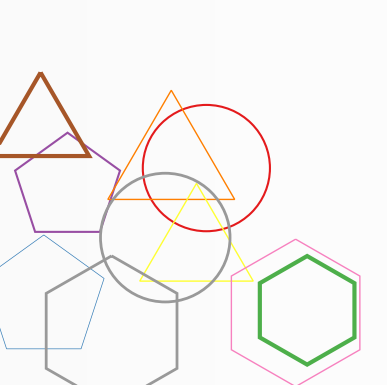[{"shape": "circle", "thickness": 1.5, "radius": 0.82, "center": [0.533, 0.563]}, {"shape": "pentagon", "thickness": 0.5, "radius": 0.82, "center": [0.113, 0.226]}, {"shape": "hexagon", "thickness": 3, "radius": 0.7, "center": [0.793, 0.194]}, {"shape": "pentagon", "thickness": 1.5, "radius": 0.71, "center": [0.174, 0.513]}, {"shape": "triangle", "thickness": 1, "radius": 0.94, "center": [0.442, 0.577]}, {"shape": "triangle", "thickness": 1, "radius": 0.85, "center": [0.507, 0.354]}, {"shape": "triangle", "thickness": 3, "radius": 0.72, "center": [0.105, 0.667]}, {"shape": "hexagon", "thickness": 1, "radius": 0.96, "center": [0.763, 0.187]}, {"shape": "hexagon", "thickness": 2, "radius": 0.97, "center": [0.288, 0.141]}, {"shape": "circle", "thickness": 2, "radius": 0.84, "center": [0.426, 0.383]}]